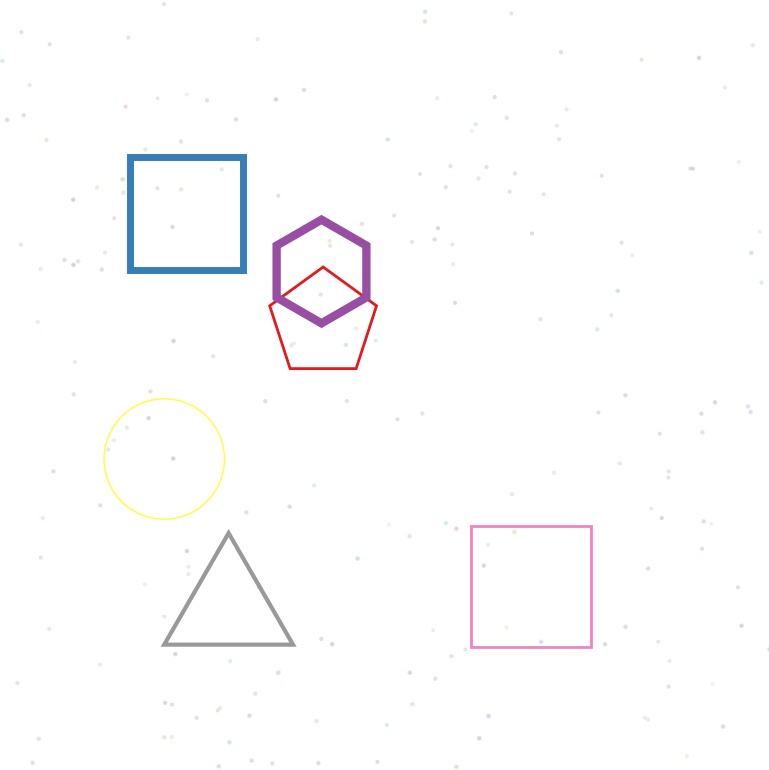[{"shape": "pentagon", "thickness": 1, "radius": 0.36, "center": [0.42, 0.58]}, {"shape": "square", "thickness": 2.5, "radius": 0.37, "center": [0.243, 0.722]}, {"shape": "hexagon", "thickness": 3, "radius": 0.34, "center": [0.418, 0.647]}, {"shape": "circle", "thickness": 0.5, "radius": 0.39, "center": [0.213, 0.404]}, {"shape": "square", "thickness": 1, "radius": 0.39, "center": [0.69, 0.239]}, {"shape": "triangle", "thickness": 1.5, "radius": 0.48, "center": [0.297, 0.211]}]